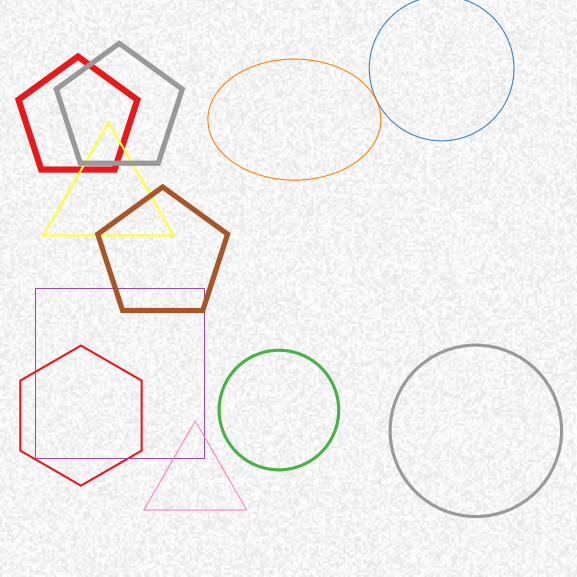[{"shape": "hexagon", "thickness": 1, "radius": 0.61, "center": [0.14, 0.279]}, {"shape": "pentagon", "thickness": 3, "radius": 0.54, "center": [0.135, 0.793]}, {"shape": "circle", "thickness": 0.5, "radius": 0.63, "center": [0.765, 0.881]}, {"shape": "circle", "thickness": 1.5, "radius": 0.52, "center": [0.483, 0.289]}, {"shape": "square", "thickness": 0.5, "radius": 0.73, "center": [0.207, 0.353]}, {"shape": "oval", "thickness": 0.5, "radius": 0.75, "center": [0.51, 0.792]}, {"shape": "triangle", "thickness": 1, "radius": 0.65, "center": [0.188, 0.657]}, {"shape": "pentagon", "thickness": 2.5, "radius": 0.59, "center": [0.282, 0.557]}, {"shape": "triangle", "thickness": 0.5, "radius": 0.51, "center": [0.338, 0.167]}, {"shape": "pentagon", "thickness": 2.5, "radius": 0.57, "center": [0.207, 0.809]}, {"shape": "circle", "thickness": 1.5, "radius": 0.74, "center": [0.824, 0.253]}]